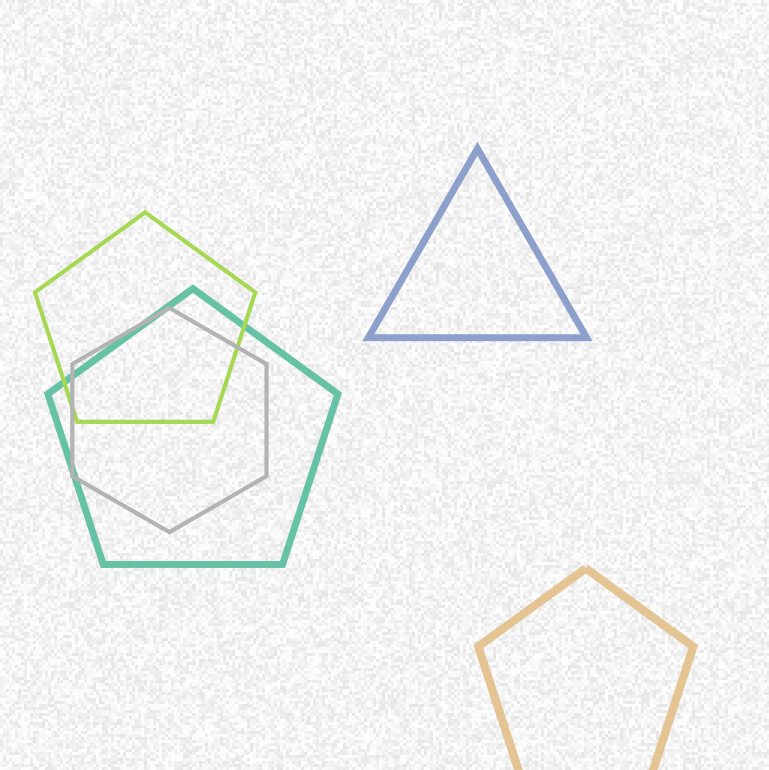[{"shape": "pentagon", "thickness": 2.5, "radius": 0.99, "center": [0.251, 0.427]}, {"shape": "triangle", "thickness": 2.5, "radius": 0.82, "center": [0.62, 0.643]}, {"shape": "pentagon", "thickness": 1.5, "radius": 0.75, "center": [0.189, 0.574]}, {"shape": "pentagon", "thickness": 3, "radius": 0.73, "center": [0.761, 0.115]}, {"shape": "hexagon", "thickness": 1.5, "radius": 0.73, "center": [0.22, 0.454]}]